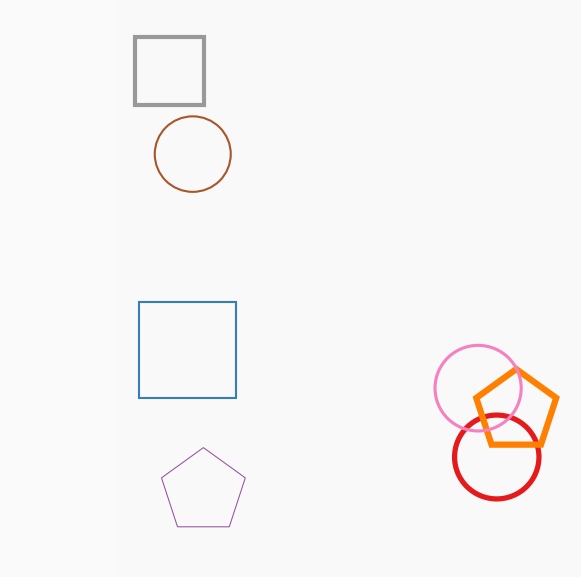[{"shape": "circle", "thickness": 2.5, "radius": 0.36, "center": [0.855, 0.208]}, {"shape": "square", "thickness": 1, "radius": 0.42, "center": [0.322, 0.393]}, {"shape": "pentagon", "thickness": 0.5, "radius": 0.38, "center": [0.35, 0.148]}, {"shape": "pentagon", "thickness": 3, "radius": 0.36, "center": [0.888, 0.288]}, {"shape": "circle", "thickness": 1, "radius": 0.33, "center": [0.332, 0.732]}, {"shape": "circle", "thickness": 1.5, "radius": 0.37, "center": [0.823, 0.327]}, {"shape": "square", "thickness": 2, "radius": 0.3, "center": [0.291, 0.877]}]